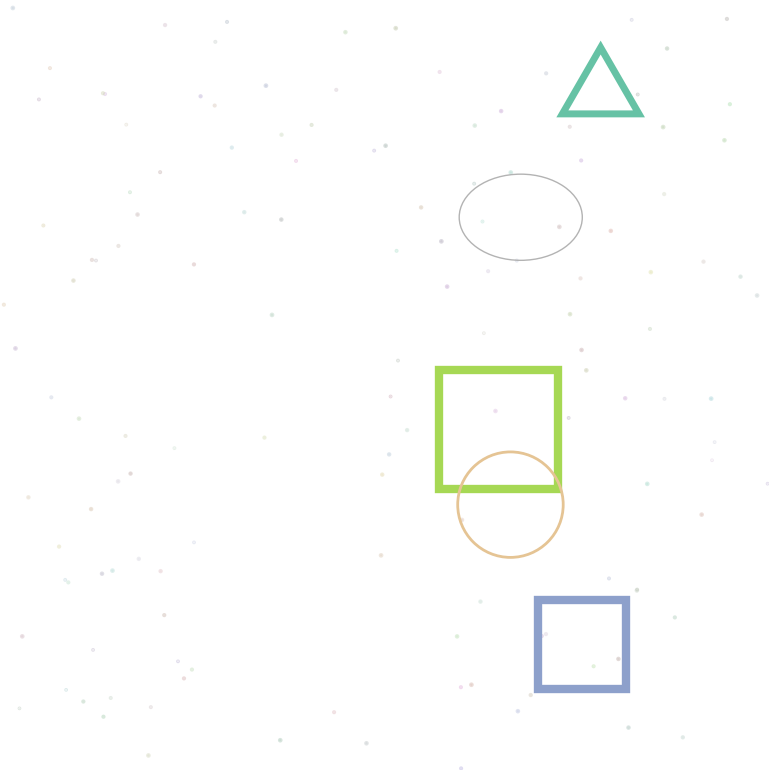[{"shape": "triangle", "thickness": 2.5, "radius": 0.29, "center": [0.78, 0.881]}, {"shape": "square", "thickness": 3, "radius": 0.29, "center": [0.756, 0.163]}, {"shape": "square", "thickness": 3, "radius": 0.39, "center": [0.647, 0.442]}, {"shape": "circle", "thickness": 1, "radius": 0.34, "center": [0.663, 0.345]}, {"shape": "oval", "thickness": 0.5, "radius": 0.4, "center": [0.676, 0.718]}]